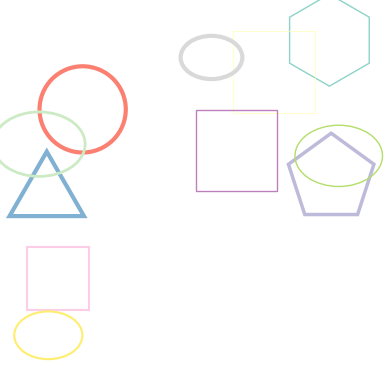[{"shape": "hexagon", "thickness": 1, "radius": 0.6, "center": [0.856, 0.896]}, {"shape": "square", "thickness": 0.5, "radius": 0.54, "center": [0.712, 0.812]}, {"shape": "pentagon", "thickness": 2.5, "radius": 0.58, "center": [0.86, 0.537]}, {"shape": "circle", "thickness": 3, "radius": 0.56, "center": [0.215, 0.716]}, {"shape": "triangle", "thickness": 3, "radius": 0.56, "center": [0.121, 0.495]}, {"shape": "oval", "thickness": 1, "radius": 0.57, "center": [0.88, 0.595]}, {"shape": "square", "thickness": 1.5, "radius": 0.4, "center": [0.15, 0.276]}, {"shape": "oval", "thickness": 3, "radius": 0.4, "center": [0.549, 0.851]}, {"shape": "square", "thickness": 1, "radius": 0.53, "center": [0.614, 0.61]}, {"shape": "oval", "thickness": 2, "radius": 0.6, "center": [0.102, 0.626]}, {"shape": "oval", "thickness": 1.5, "radius": 0.44, "center": [0.126, 0.129]}]